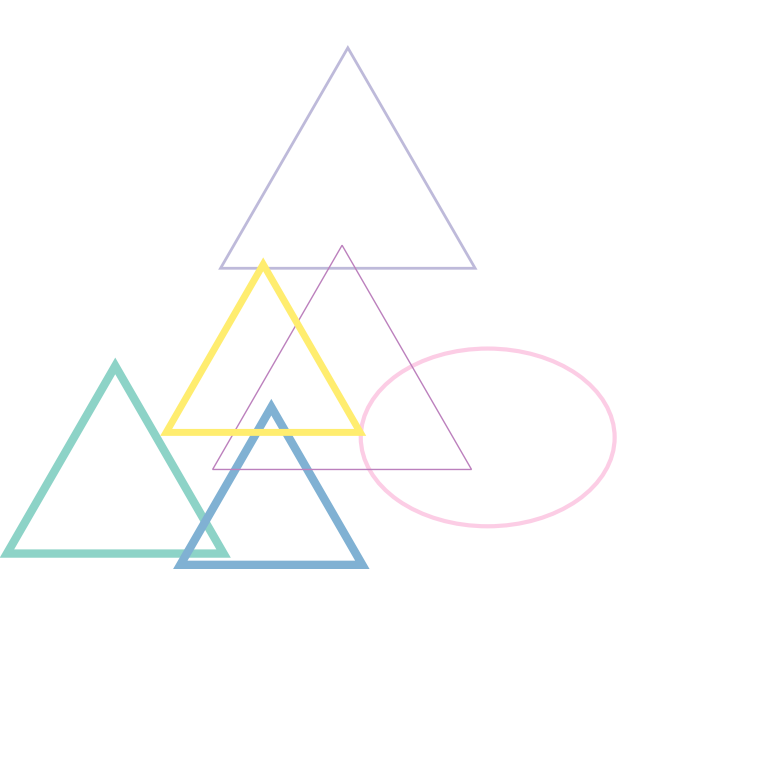[{"shape": "triangle", "thickness": 3, "radius": 0.81, "center": [0.15, 0.362]}, {"shape": "triangle", "thickness": 1, "radius": 0.95, "center": [0.452, 0.747]}, {"shape": "triangle", "thickness": 3, "radius": 0.68, "center": [0.352, 0.335]}, {"shape": "oval", "thickness": 1.5, "radius": 0.82, "center": [0.633, 0.432]}, {"shape": "triangle", "thickness": 0.5, "radius": 0.97, "center": [0.444, 0.487]}, {"shape": "triangle", "thickness": 2.5, "radius": 0.73, "center": [0.342, 0.511]}]